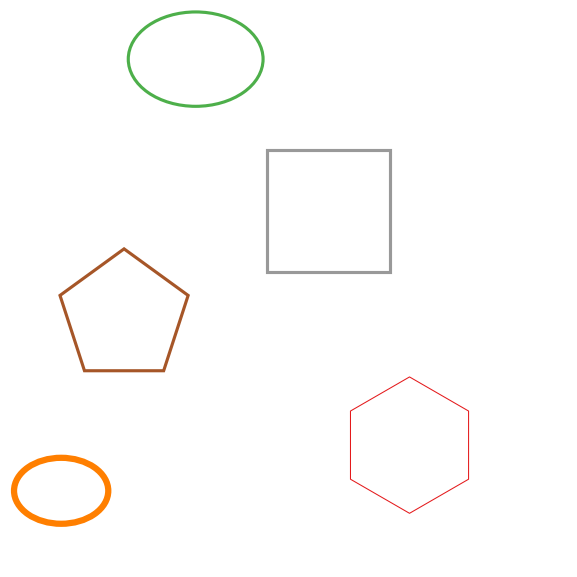[{"shape": "hexagon", "thickness": 0.5, "radius": 0.59, "center": [0.709, 0.228]}, {"shape": "oval", "thickness": 1.5, "radius": 0.58, "center": [0.339, 0.897]}, {"shape": "oval", "thickness": 3, "radius": 0.41, "center": [0.106, 0.149]}, {"shape": "pentagon", "thickness": 1.5, "radius": 0.58, "center": [0.215, 0.452]}, {"shape": "square", "thickness": 1.5, "radius": 0.53, "center": [0.569, 0.634]}]